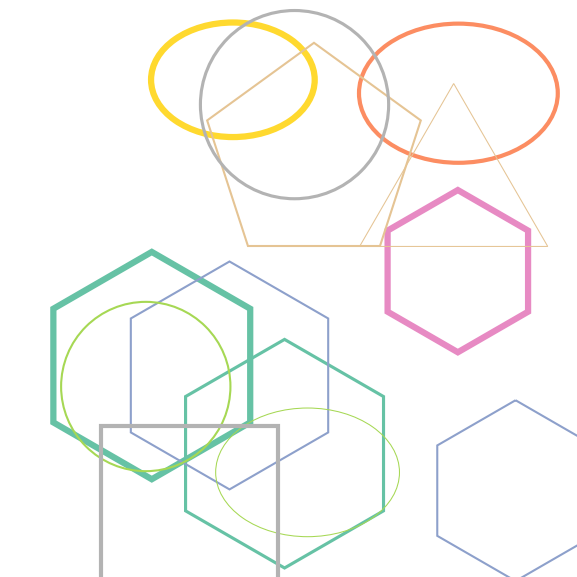[{"shape": "hexagon", "thickness": 1.5, "radius": 0.99, "center": [0.493, 0.214]}, {"shape": "hexagon", "thickness": 3, "radius": 0.98, "center": [0.263, 0.366]}, {"shape": "oval", "thickness": 2, "radius": 0.86, "center": [0.794, 0.838]}, {"shape": "hexagon", "thickness": 1, "radius": 0.78, "center": [0.893, 0.15]}, {"shape": "hexagon", "thickness": 1, "radius": 0.99, "center": [0.397, 0.349]}, {"shape": "hexagon", "thickness": 3, "radius": 0.7, "center": [0.793, 0.53]}, {"shape": "circle", "thickness": 1, "radius": 0.73, "center": [0.252, 0.33]}, {"shape": "oval", "thickness": 0.5, "radius": 0.8, "center": [0.533, 0.181]}, {"shape": "oval", "thickness": 3, "radius": 0.71, "center": [0.403, 0.861]}, {"shape": "pentagon", "thickness": 1, "radius": 0.97, "center": [0.544, 0.731]}, {"shape": "triangle", "thickness": 0.5, "radius": 0.94, "center": [0.786, 0.666]}, {"shape": "circle", "thickness": 1.5, "radius": 0.81, "center": [0.51, 0.818]}, {"shape": "square", "thickness": 2, "radius": 0.77, "center": [0.327, 0.109]}]